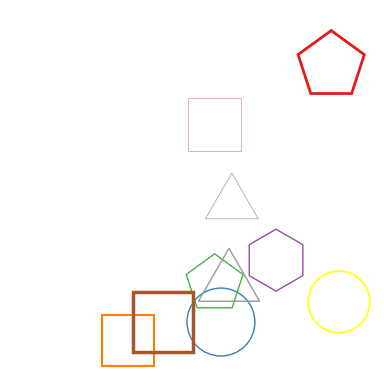[{"shape": "pentagon", "thickness": 2, "radius": 0.45, "center": [0.86, 0.83]}, {"shape": "circle", "thickness": 1, "radius": 0.44, "center": [0.574, 0.164]}, {"shape": "pentagon", "thickness": 1, "radius": 0.39, "center": [0.557, 0.263]}, {"shape": "hexagon", "thickness": 1, "radius": 0.4, "center": [0.717, 0.324]}, {"shape": "square", "thickness": 1.5, "radius": 0.33, "center": [0.332, 0.116]}, {"shape": "circle", "thickness": 1.5, "radius": 0.4, "center": [0.88, 0.216]}, {"shape": "square", "thickness": 2.5, "radius": 0.39, "center": [0.423, 0.163]}, {"shape": "square", "thickness": 0.5, "radius": 0.34, "center": [0.556, 0.677]}, {"shape": "triangle", "thickness": 1, "radius": 0.46, "center": [0.595, 0.263]}, {"shape": "triangle", "thickness": 0.5, "radius": 0.4, "center": [0.602, 0.471]}]